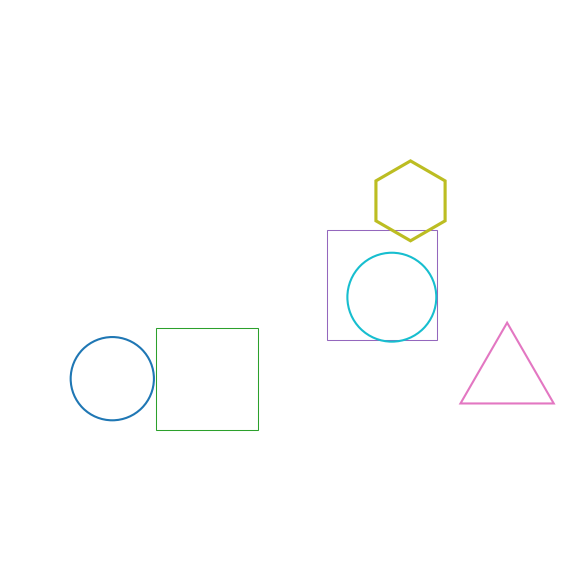[{"shape": "circle", "thickness": 1, "radius": 0.36, "center": [0.194, 0.343]}, {"shape": "square", "thickness": 0.5, "radius": 0.44, "center": [0.358, 0.343]}, {"shape": "square", "thickness": 0.5, "radius": 0.48, "center": [0.662, 0.505]}, {"shape": "triangle", "thickness": 1, "radius": 0.47, "center": [0.878, 0.347]}, {"shape": "hexagon", "thickness": 1.5, "radius": 0.35, "center": [0.711, 0.651]}, {"shape": "circle", "thickness": 1, "radius": 0.38, "center": [0.679, 0.485]}]